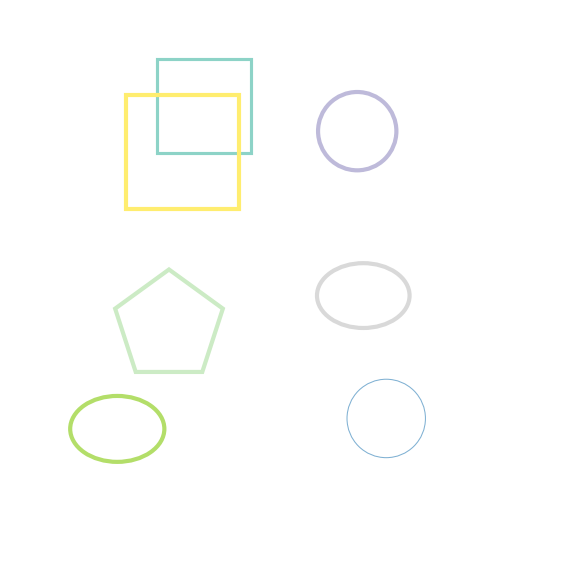[{"shape": "square", "thickness": 1.5, "radius": 0.41, "center": [0.353, 0.815]}, {"shape": "circle", "thickness": 2, "radius": 0.34, "center": [0.619, 0.772]}, {"shape": "circle", "thickness": 0.5, "radius": 0.34, "center": [0.669, 0.275]}, {"shape": "oval", "thickness": 2, "radius": 0.41, "center": [0.203, 0.256]}, {"shape": "oval", "thickness": 2, "radius": 0.4, "center": [0.629, 0.487]}, {"shape": "pentagon", "thickness": 2, "radius": 0.49, "center": [0.293, 0.434]}, {"shape": "square", "thickness": 2, "radius": 0.49, "center": [0.316, 0.736]}]